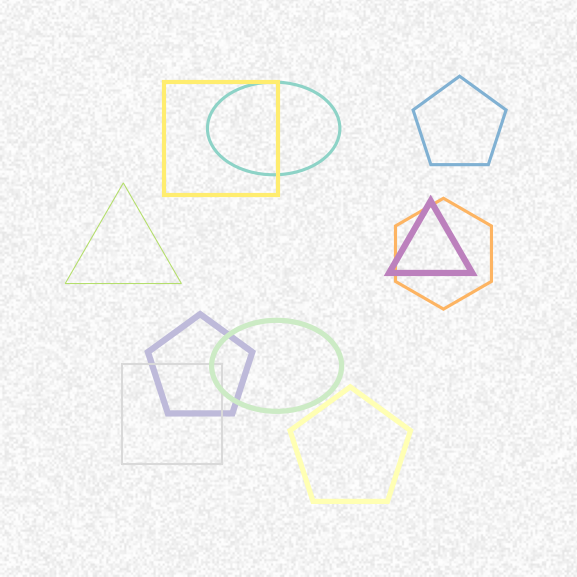[{"shape": "oval", "thickness": 1.5, "radius": 0.57, "center": [0.474, 0.777]}, {"shape": "pentagon", "thickness": 2.5, "radius": 0.55, "center": [0.607, 0.22]}, {"shape": "pentagon", "thickness": 3, "radius": 0.48, "center": [0.347, 0.36]}, {"shape": "pentagon", "thickness": 1.5, "radius": 0.42, "center": [0.796, 0.783]}, {"shape": "hexagon", "thickness": 1.5, "radius": 0.48, "center": [0.768, 0.56]}, {"shape": "triangle", "thickness": 0.5, "radius": 0.58, "center": [0.214, 0.566]}, {"shape": "square", "thickness": 1, "radius": 0.43, "center": [0.299, 0.282]}, {"shape": "triangle", "thickness": 3, "radius": 0.42, "center": [0.746, 0.568]}, {"shape": "oval", "thickness": 2.5, "radius": 0.56, "center": [0.479, 0.366]}, {"shape": "square", "thickness": 2, "radius": 0.49, "center": [0.383, 0.759]}]